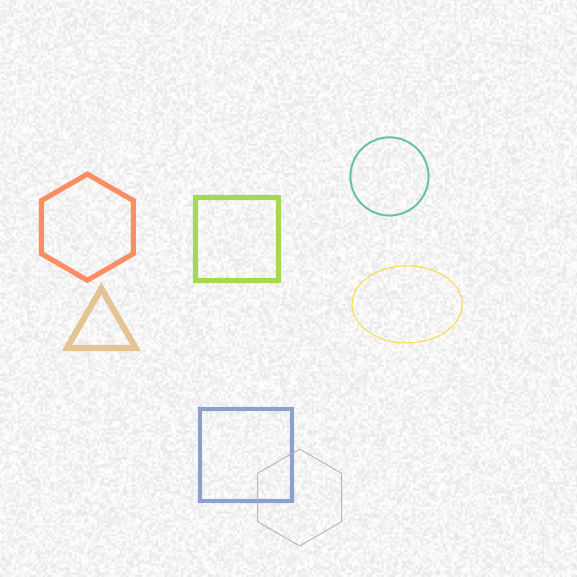[{"shape": "circle", "thickness": 1, "radius": 0.34, "center": [0.674, 0.694]}, {"shape": "hexagon", "thickness": 2.5, "radius": 0.46, "center": [0.151, 0.606]}, {"shape": "square", "thickness": 2, "radius": 0.4, "center": [0.426, 0.211]}, {"shape": "square", "thickness": 2.5, "radius": 0.36, "center": [0.409, 0.587]}, {"shape": "oval", "thickness": 0.5, "radius": 0.48, "center": [0.705, 0.472]}, {"shape": "triangle", "thickness": 3, "radius": 0.34, "center": [0.175, 0.431]}, {"shape": "hexagon", "thickness": 0.5, "radius": 0.42, "center": [0.519, 0.138]}]